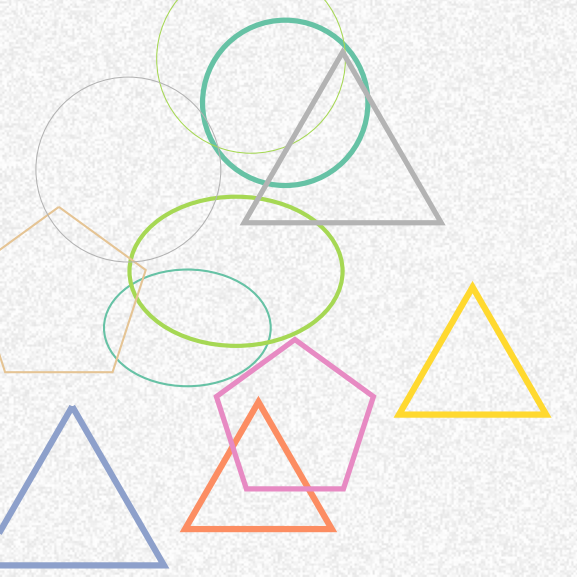[{"shape": "oval", "thickness": 1, "radius": 0.72, "center": [0.324, 0.431]}, {"shape": "circle", "thickness": 2.5, "radius": 0.72, "center": [0.494, 0.821]}, {"shape": "triangle", "thickness": 3, "radius": 0.73, "center": [0.448, 0.156]}, {"shape": "triangle", "thickness": 3, "radius": 0.92, "center": [0.125, 0.112]}, {"shape": "pentagon", "thickness": 2.5, "radius": 0.71, "center": [0.511, 0.268]}, {"shape": "oval", "thickness": 2, "radius": 0.92, "center": [0.409, 0.529]}, {"shape": "circle", "thickness": 0.5, "radius": 0.82, "center": [0.435, 0.897]}, {"shape": "triangle", "thickness": 3, "radius": 0.74, "center": [0.818, 0.355]}, {"shape": "pentagon", "thickness": 1, "radius": 0.79, "center": [0.102, 0.483]}, {"shape": "circle", "thickness": 0.5, "radius": 0.8, "center": [0.222, 0.706]}, {"shape": "triangle", "thickness": 2.5, "radius": 0.99, "center": [0.593, 0.712]}]